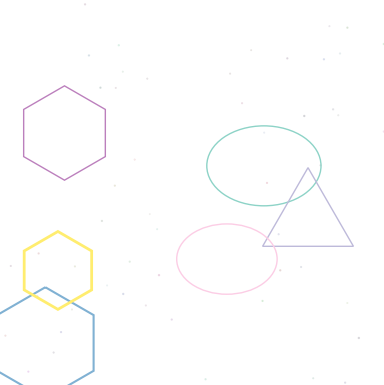[{"shape": "oval", "thickness": 1, "radius": 0.74, "center": [0.685, 0.569]}, {"shape": "triangle", "thickness": 1, "radius": 0.68, "center": [0.8, 0.428]}, {"shape": "hexagon", "thickness": 1.5, "radius": 0.72, "center": [0.118, 0.109]}, {"shape": "oval", "thickness": 1, "radius": 0.65, "center": [0.589, 0.327]}, {"shape": "hexagon", "thickness": 1, "radius": 0.61, "center": [0.168, 0.654]}, {"shape": "hexagon", "thickness": 2, "radius": 0.51, "center": [0.15, 0.298]}]